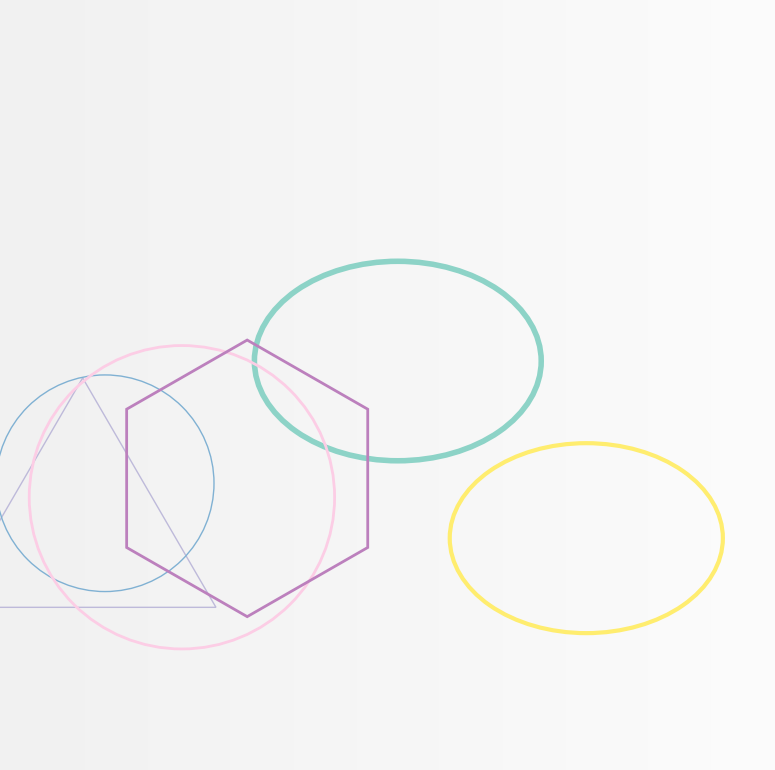[{"shape": "oval", "thickness": 2, "radius": 0.93, "center": [0.513, 0.531]}, {"shape": "triangle", "thickness": 0.5, "radius": 0.99, "center": [0.107, 0.311]}, {"shape": "circle", "thickness": 0.5, "radius": 0.7, "center": [0.135, 0.372]}, {"shape": "circle", "thickness": 1, "radius": 0.99, "center": [0.235, 0.354]}, {"shape": "hexagon", "thickness": 1, "radius": 0.9, "center": [0.319, 0.379]}, {"shape": "oval", "thickness": 1.5, "radius": 0.88, "center": [0.757, 0.301]}]